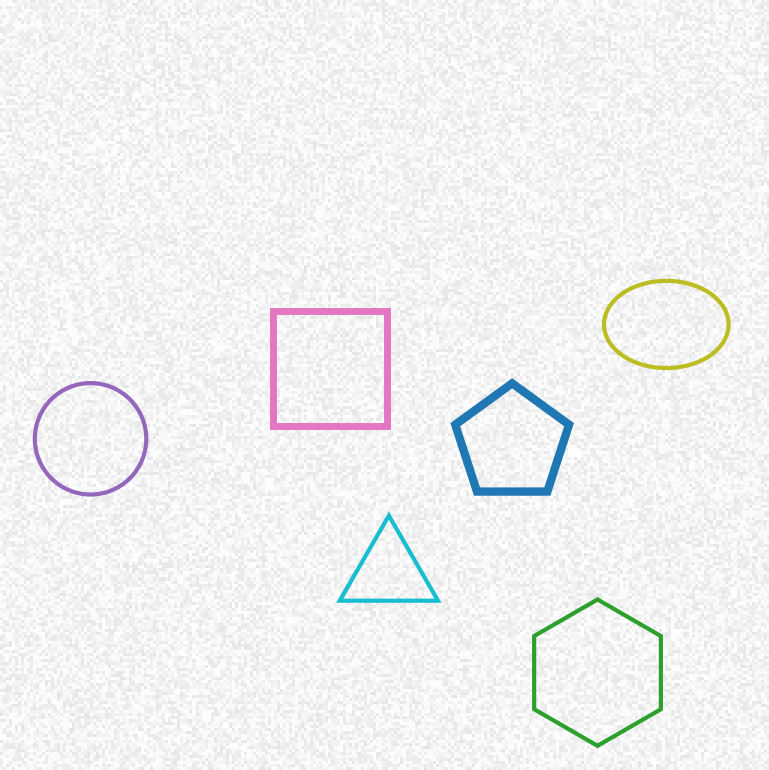[{"shape": "pentagon", "thickness": 3, "radius": 0.39, "center": [0.665, 0.424]}, {"shape": "hexagon", "thickness": 1.5, "radius": 0.48, "center": [0.776, 0.126]}, {"shape": "circle", "thickness": 1.5, "radius": 0.36, "center": [0.118, 0.43]}, {"shape": "square", "thickness": 2.5, "radius": 0.37, "center": [0.429, 0.522]}, {"shape": "oval", "thickness": 1.5, "radius": 0.4, "center": [0.865, 0.579]}, {"shape": "triangle", "thickness": 1.5, "radius": 0.37, "center": [0.505, 0.257]}]